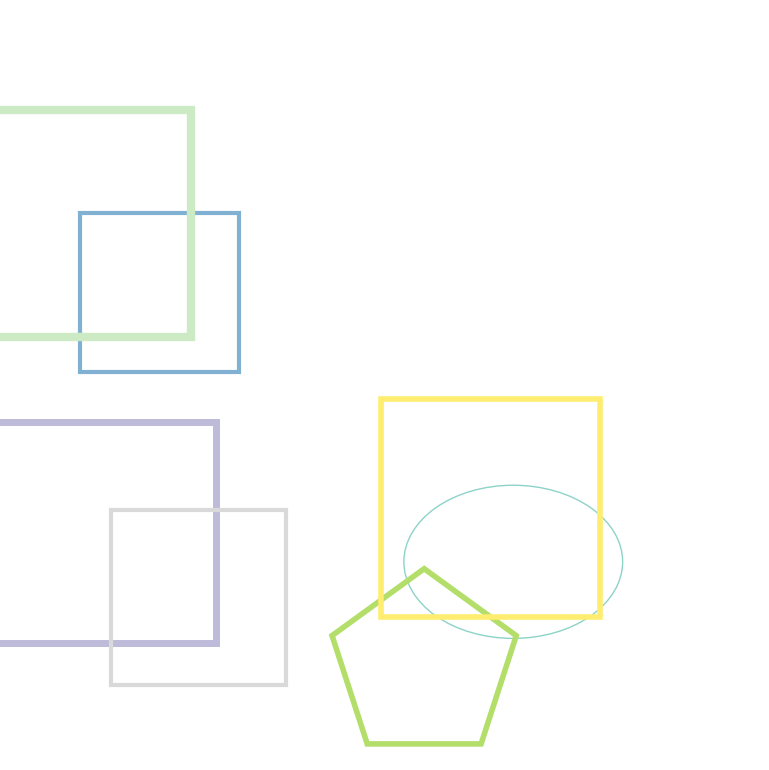[{"shape": "oval", "thickness": 0.5, "radius": 0.71, "center": [0.667, 0.27]}, {"shape": "square", "thickness": 2.5, "radius": 0.72, "center": [0.137, 0.309]}, {"shape": "square", "thickness": 1.5, "radius": 0.52, "center": [0.207, 0.62]}, {"shape": "pentagon", "thickness": 2, "radius": 0.63, "center": [0.551, 0.136]}, {"shape": "square", "thickness": 1.5, "radius": 0.57, "center": [0.258, 0.224]}, {"shape": "square", "thickness": 3, "radius": 0.74, "center": [0.101, 0.71]}, {"shape": "square", "thickness": 2, "radius": 0.71, "center": [0.637, 0.341]}]